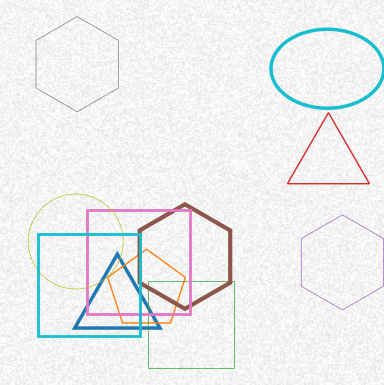[{"shape": "triangle", "thickness": 2.5, "radius": 0.64, "center": [0.305, 0.212]}, {"shape": "pentagon", "thickness": 1, "radius": 0.53, "center": [0.381, 0.247]}, {"shape": "square", "thickness": 0.5, "radius": 0.56, "center": [0.496, 0.158]}, {"shape": "triangle", "thickness": 1, "radius": 0.62, "center": [0.853, 0.584]}, {"shape": "hexagon", "thickness": 0.5, "radius": 0.62, "center": [0.889, 0.318]}, {"shape": "hexagon", "thickness": 3, "radius": 0.68, "center": [0.48, 0.334]}, {"shape": "square", "thickness": 2, "radius": 0.67, "center": [0.36, 0.32]}, {"shape": "hexagon", "thickness": 0.5, "radius": 0.62, "center": [0.201, 0.833]}, {"shape": "circle", "thickness": 0.5, "radius": 0.62, "center": [0.197, 0.373]}, {"shape": "square", "thickness": 2, "radius": 0.66, "center": [0.231, 0.259]}, {"shape": "oval", "thickness": 2.5, "radius": 0.73, "center": [0.85, 0.821]}]